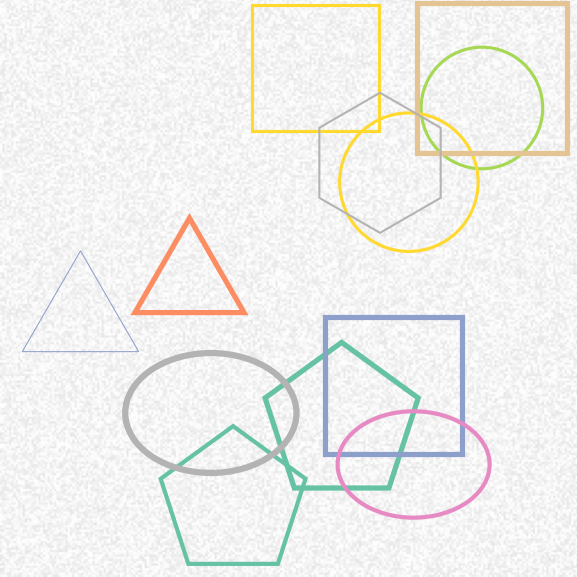[{"shape": "pentagon", "thickness": 2.5, "radius": 0.7, "center": [0.592, 0.267]}, {"shape": "pentagon", "thickness": 2, "radius": 0.66, "center": [0.404, 0.129]}, {"shape": "triangle", "thickness": 2.5, "radius": 0.55, "center": [0.328, 0.512]}, {"shape": "square", "thickness": 2.5, "radius": 0.6, "center": [0.682, 0.331]}, {"shape": "triangle", "thickness": 0.5, "radius": 0.58, "center": [0.139, 0.448]}, {"shape": "oval", "thickness": 2, "radius": 0.66, "center": [0.716, 0.195]}, {"shape": "circle", "thickness": 1.5, "radius": 0.53, "center": [0.834, 0.812]}, {"shape": "circle", "thickness": 1.5, "radius": 0.6, "center": [0.708, 0.684]}, {"shape": "square", "thickness": 1.5, "radius": 0.55, "center": [0.546, 0.882]}, {"shape": "square", "thickness": 2.5, "radius": 0.65, "center": [0.853, 0.863]}, {"shape": "hexagon", "thickness": 1, "radius": 0.61, "center": [0.658, 0.717]}, {"shape": "oval", "thickness": 3, "radius": 0.74, "center": [0.365, 0.284]}]